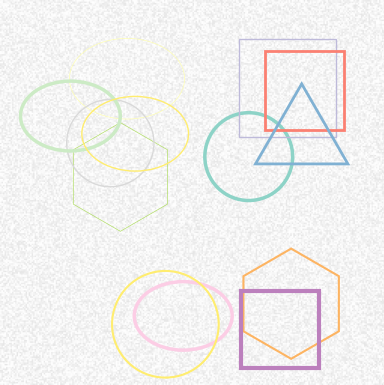[{"shape": "circle", "thickness": 2.5, "radius": 0.57, "center": [0.646, 0.593]}, {"shape": "oval", "thickness": 0.5, "radius": 0.75, "center": [0.33, 0.796]}, {"shape": "square", "thickness": 1, "radius": 0.63, "center": [0.746, 0.771]}, {"shape": "square", "thickness": 2, "radius": 0.52, "center": [0.791, 0.765]}, {"shape": "triangle", "thickness": 2, "radius": 0.69, "center": [0.784, 0.644]}, {"shape": "hexagon", "thickness": 1.5, "radius": 0.72, "center": [0.756, 0.211]}, {"shape": "hexagon", "thickness": 0.5, "radius": 0.71, "center": [0.313, 0.54]}, {"shape": "oval", "thickness": 2.5, "radius": 0.64, "center": [0.476, 0.18]}, {"shape": "circle", "thickness": 1, "radius": 0.57, "center": [0.287, 0.628]}, {"shape": "square", "thickness": 3, "radius": 0.5, "center": [0.727, 0.144]}, {"shape": "oval", "thickness": 2.5, "radius": 0.65, "center": [0.183, 0.699]}, {"shape": "circle", "thickness": 1.5, "radius": 0.69, "center": [0.43, 0.158]}, {"shape": "oval", "thickness": 1, "radius": 0.69, "center": [0.351, 0.653]}]